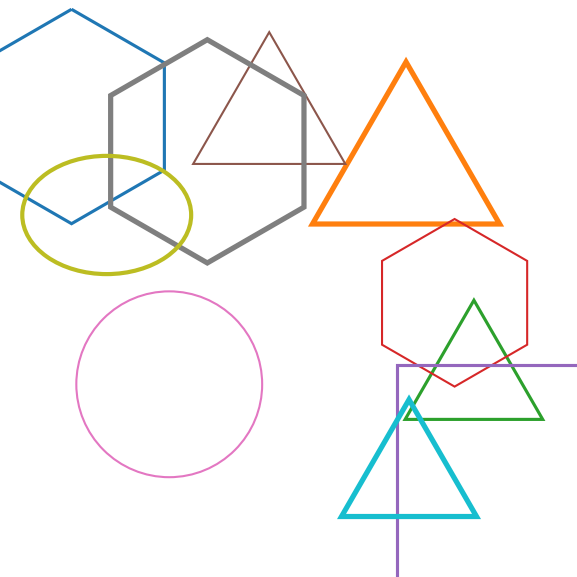[{"shape": "hexagon", "thickness": 1.5, "radius": 0.93, "center": [0.124, 0.797]}, {"shape": "triangle", "thickness": 2.5, "radius": 0.94, "center": [0.703, 0.705]}, {"shape": "triangle", "thickness": 1.5, "radius": 0.69, "center": [0.821, 0.342]}, {"shape": "hexagon", "thickness": 1, "radius": 0.73, "center": [0.787, 0.475]}, {"shape": "square", "thickness": 1.5, "radius": 0.95, "center": [0.876, 0.177]}, {"shape": "triangle", "thickness": 1, "radius": 0.76, "center": [0.466, 0.791]}, {"shape": "circle", "thickness": 1, "radius": 0.8, "center": [0.293, 0.334]}, {"shape": "hexagon", "thickness": 2.5, "radius": 0.97, "center": [0.359, 0.737]}, {"shape": "oval", "thickness": 2, "radius": 0.73, "center": [0.185, 0.627]}, {"shape": "triangle", "thickness": 2.5, "radius": 0.67, "center": [0.708, 0.172]}]